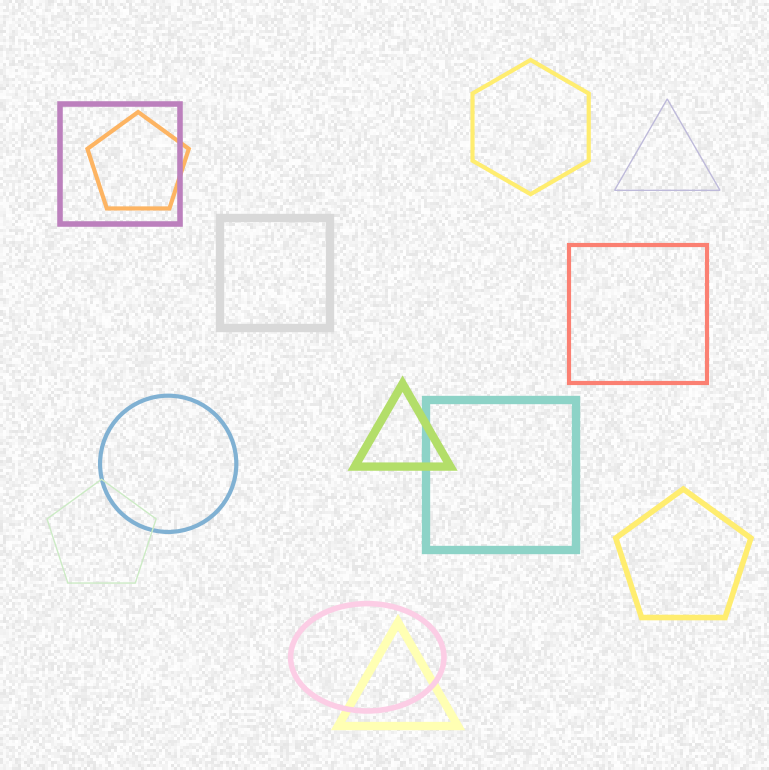[{"shape": "square", "thickness": 3, "radius": 0.49, "center": [0.65, 0.383]}, {"shape": "triangle", "thickness": 3, "radius": 0.45, "center": [0.517, 0.102]}, {"shape": "triangle", "thickness": 0.5, "radius": 0.4, "center": [0.867, 0.792]}, {"shape": "square", "thickness": 1.5, "radius": 0.45, "center": [0.828, 0.592]}, {"shape": "circle", "thickness": 1.5, "radius": 0.44, "center": [0.218, 0.398]}, {"shape": "pentagon", "thickness": 1.5, "radius": 0.35, "center": [0.179, 0.785]}, {"shape": "triangle", "thickness": 3, "radius": 0.36, "center": [0.523, 0.43]}, {"shape": "oval", "thickness": 2, "radius": 0.5, "center": [0.477, 0.146]}, {"shape": "square", "thickness": 3, "radius": 0.36, "center": [0.357, 0.646]}, {"shape": "square", "thickness": 2, "radius": 0.39, "center": [0.156, 0.787]}, {"shape": "pentagon", "thickness": 0.5, "radius": 0.37, "center": [0.132, 0.303]}, {"shape": "hexagon", "thickness": 1.5, "radius": 0.44, "center": [0.689, 0.835]}, {"shape": "pentagon", "thickness": 2, "radius": 0.46, "center": [0.887, 0.273]}]